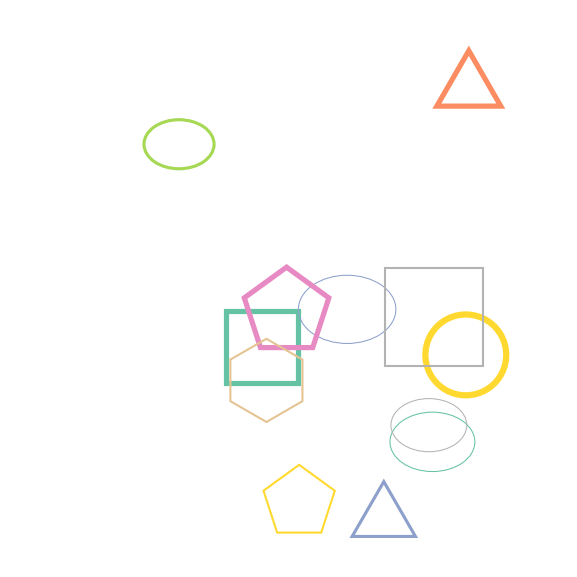[{"shape": "oval", "thickness": 0.5, "radius": 0.37, "center": [0.749, 0.234]}, {"shape": "square", "thickness": 2.5, "radius": 0.31, "center": [0.453, 0.398]}, {"shape": "triangle", "thickness": 2.5, "radius": 0.32, "center": [0.812, 0.847]}, {"shape": "triangle", "thickness": 1.5, "radius": 0.32, "center": [0.665, 0.102]}, {"shape": "oval", "thickness": 0.5, "radius": 0.42, "center": [0.601, 0.463]}, {"shape": "pentagon", "thickness": 2.5, "radius": 0.38, "center": [0.496, 0.46]}, {"shape": "oval", "thickness": 1.5, "radius": 0.3, "center": [0.31, 0.749]}, {"shape": "pentagon", "thickness": 1, "radius": 0.32, "center": [0.518, 0.129]}, {"shape": "circle", "thickness": 3, "radius": 0.35, "center": [0.807, 0.385]}, {"shape": "hexagon", "thickness": 1, "radius": 0.36, "center": [0.461, 0.34]}, {"shape": "square", "thickness": 1, "radius": 0.42, "center": [0.752, 0.45]}, {"shape": "oval", "thickness": 0.5, "radius": 0.33, "center": [0.743, 0.263]}]